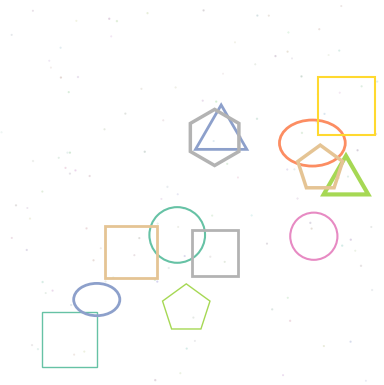[{"shape": "circle", "thickness": 1.5, "radius": 0.36, "center": [0.46, 0.39]}, {"shape": "square", "thickness": 1, "radius": 0.36, "center": [0.181, 0.118]}, {"shape": "oval", "thickness": 2, "radius": 0.43, "center": [0.811, 0.628]}, {"shape": "oval", "thickness": 2, "radius": 0.3, "center": [0.251, 0.222]}, {"shape": "triangle", "thickness": 2, "radius": 0.38, "center": [0.574, 0.651]}, {"shape": "circle", "thickness": 1.5, "radius": 0.31, "center": [0.815, 0.386]}, {"shape": "triangle", "thickness": 3, "radius": 0.33, "center": [0.899, 0.528]}, {"shape": "pentagon", "thickness": 1, "radius": 0.32, "center": [0.484, 0.198]}, {"shape": "square", "thickness": 1.5, "radius": 0.37, "center": [0.9, 0.724]}, {"shape": "pentagon", "thickness": 2.5, "radius": 0.31, "center": [0.832, 0.562]}, {"shape": "square", "thickness": 2, "radius": 0.34, "center": [0.34, 0.345]}, {"shape": "hexagon", "thickness": 2.5, "radius": 0.36, "center": [0.557, 0.643]}, {"shape": "square", "thickness": 2, "radius": 0.3, "center": [0.559, 0.343]}]